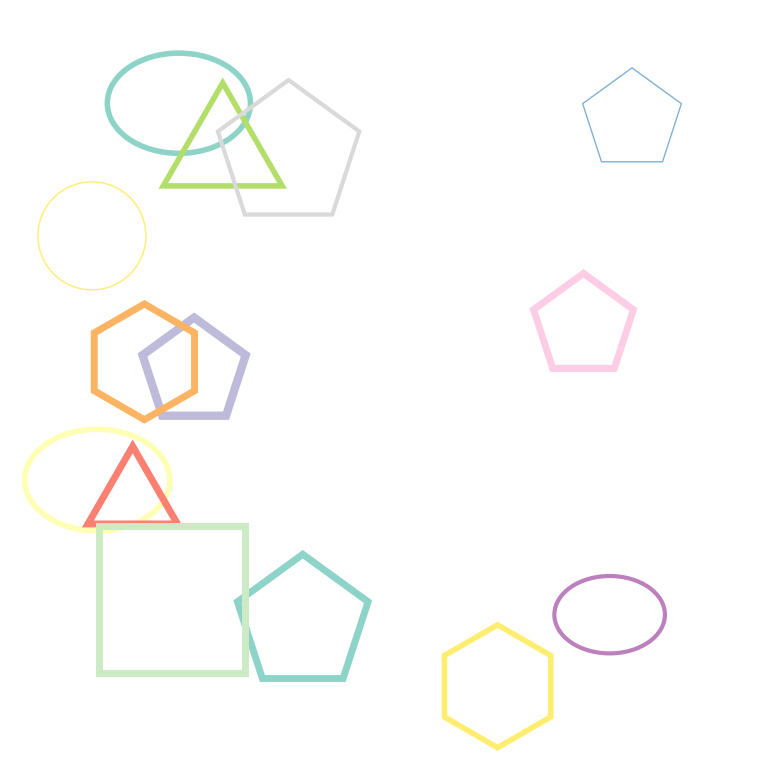[{"shape": "oval", "thickness": 2, "radius": 0.46, "center": [0.232, 0.866]}, {"shape": "pentagon", "thickness": 2.5, "radius": 0.45, "center": [0.393, 0.191]}, {"shape": "oval", "thickness": 2, "radius": 0.47, "center": [0.126, 0.377]}, {"shape": "pentagon", "thickness": 3, "radius": 0.35, "center": [0.252, 0.517]}, {"shape": "triangle", "thickness": 2.5, "radius": 0.34, "center": [0.172, 0.353]}, {"shape": "pentagon", "thickness": 0.5, "radius": 0.34, "center": [0.821, 0.844]}, {"shape": "hexagon", "thickness": 2.5, "radius": 0.38, "center": [0.188, 0.53]}, {"shape": "triangle", "thickness": 2, "radius": 0.45, "center": [0.289, 0.803]}, {"shape": "pentagon", "thickness": 2.5, "radius": 0.34, "center": [0.758, 0.577]}, {"shape": "pentagon", "thickness": 1.5, "radius": 0.48, "center": [0.375, 0.799]}, {"shape": "oval", "thickness": 1.5, "radius": 0.36, "center": [0.792, 0.202]}, {"shape": "square", "thickness": 2.5, "radius": 0.48, "center": [0.223, 0.221]}, {"shape": "hexagon", "thickness": 2, "radius": 0.4, "center": [0.646, 0.109]}, {"shape": "circle", "thickness": 0.5, "radius": 0.35, "center": [0.119, 0.694]}]